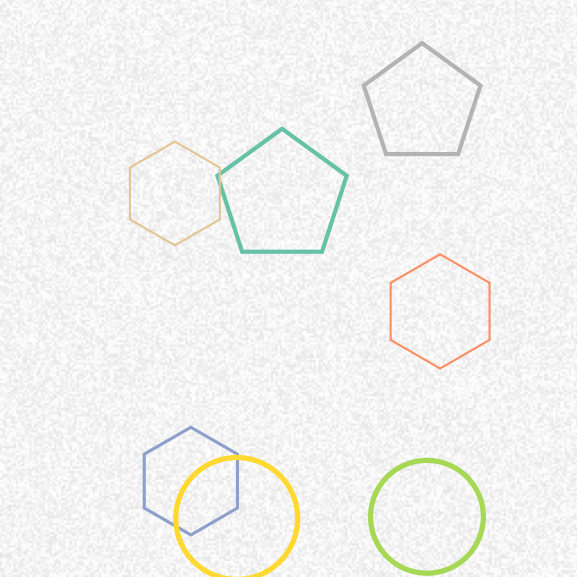[{"shape": "pentagon", "thickness": 2, "radius": 0.59, "center": [0.488, 0.658]}, {"shape": "hexagon", "thickness": 1, "radius": 0.49, "center": [0.762, 0.46]}, {"shape": "hexagon", "thickness": 1.5, "radius": 0.47, "center": [0.33, 0.166]}, {"shape": "circle", "thickness": 2.5, "radius": 0.49, "center": [0.739, 0.104]}, {"shape": "circle", "thickness": 2.5, "radius": 0.53, "center": [0.41, 0.101]}, {"shape": "hexagon", "thickness": 1, "radius": 0.45, "center": [0.303, 0.664]}, {"shape": "pentagon", "thickness": 2, "radius": 0.53, "center": [0.731, 0.818]}]